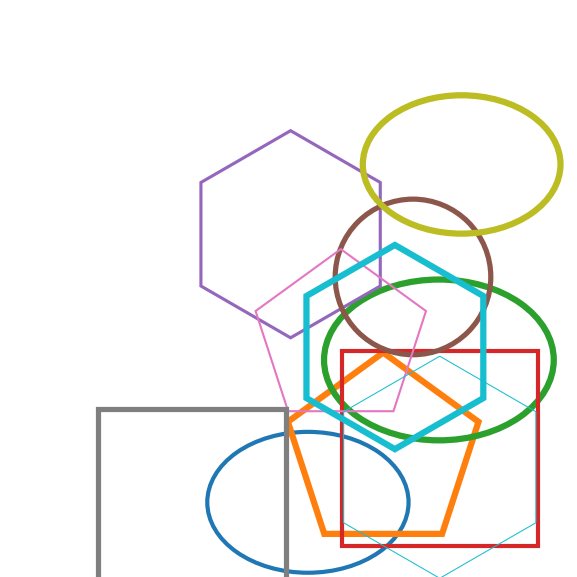[{"shape": "oval", "thickness": 2, "radius": 0.87, "center": [0.533, 0.129]}, {"shape": "pentagon", "thickness": 3, "radius": 0.87, "center": [0.664, 0.215]}, {"shape": "oval", "thickness": 3, "radius": 0.99, "center": [0.76, 0.376]}, {"shape": "square", "thickness": 2, "radius": 0.85, "center": [0.762, 0.222]}, {"shape": "hexagon", "thickness": 1.5, "radius": 0.9, "center": [0.503, 0.594]}, {"shape": "circle", "thickness": 2.5, "radius": 0.67, "center": [0.715, 0.52]}, {"shape": "pentagon", "thickness": 1, "radius": 0.78, "center": [0.59, 0.413]}, {"shape": "square", "thickness": 2.5, "radius": 0.82, "center": [0.332, 0.127]}, {"shape": "oval", "thickness": 3, "radius": 0.86, "center": [0.799, 0.714]}, {"shape": "hexagon", "thickness": 3, "radius": 0.88, "center": [0.684, 0.398]}, {"shape": "hexagon", "thickness": 0.5, "radius": 0.96, "center": [0.761, 0.19]}]